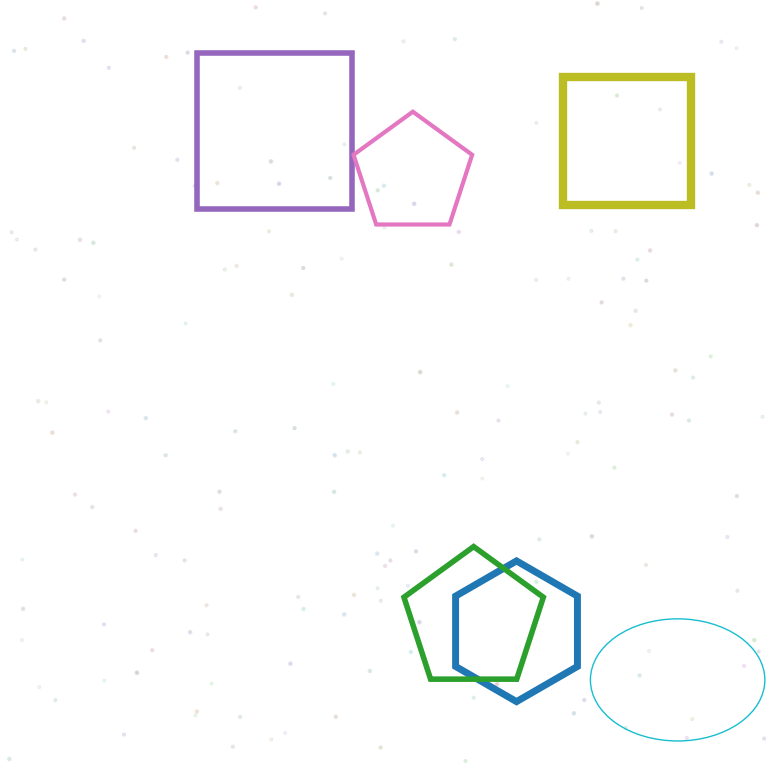[{"shape": "hexagon", "thickness": 2.5, "radius": 0.46, "center": [0.671, 0.18]}, {"shape": "pentagon", "thickness": 2, "radius": 0.48, "center": [0.615, 0.195]}, {"shape": "square", "thickness": 2, "radius": 0.51, "center": [0.356, 0.83]}, {"shape": "pentagon", "thickness": 1.5, "radius": 0.4, "center": [0.536, 0.774]}, {"shape": "square", "thickness": 3, "radius": 0.42, "center": [0.815, 0.817]}, {"shape": "oval", "thickness": 0.5, "radius": 0.57, "center": [0.88, 0.117]}]